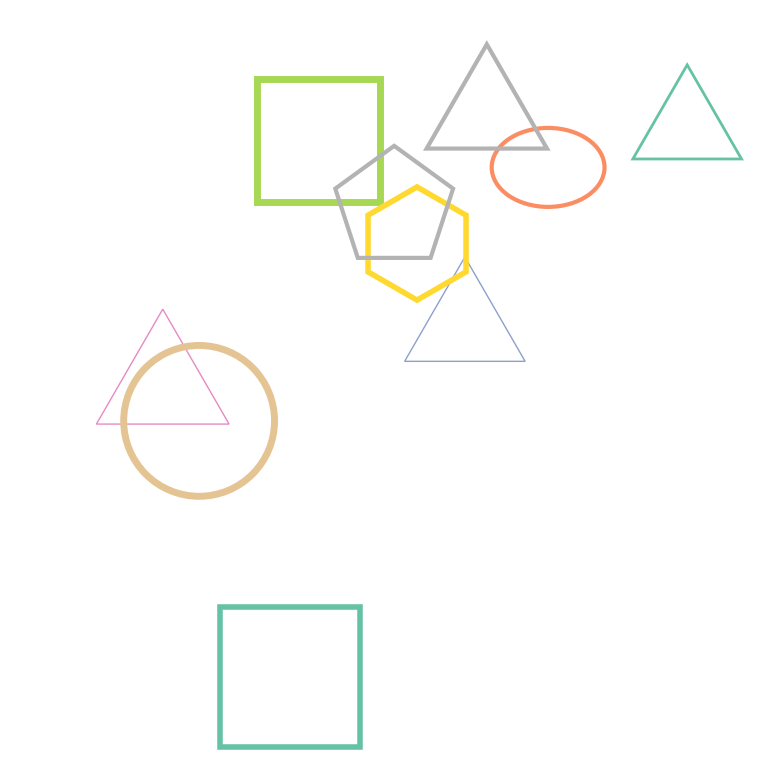[{"shape": "square", "thickness": 2, "radius": 0.45, "center": [0.376, 0.121]}, {"shape": "triangle", "thickness": 1, "radius": 0.41, "center": [0.892, 0.834]}, {"shape": "oval", "thickness": 1.5, "radius": 0.37, "center": [0.712, 0.783]}, {"shape": "triangle", "thickness": 0.5, "radius": 0.45, "center": [0.604, 0.576]}, {"shape": "triangle", "thickness": 0.5, "radius": 0.5, "center": [0.211, 0.499]}, {"shape": "square", "thickness": 2.5, "radius": 0.4, "center": [0.413, 0.817]}, {"shape": "hexagon", "thickness": 2, "radius": 0.37, "center": [0.542, 0.684]}, {"shape": "circle", "thickness": 2.5, "radius": 0.49, "center": [0.259, 0.453]}, {"shape": "pentagon", "thickness": 1.5, "radius": 0.4, "center": [0.512, 0.73]}, {"shape": "triangle", "thickness": 1.5, "radius": 0.45, "center": [0.632, 0.852]}]